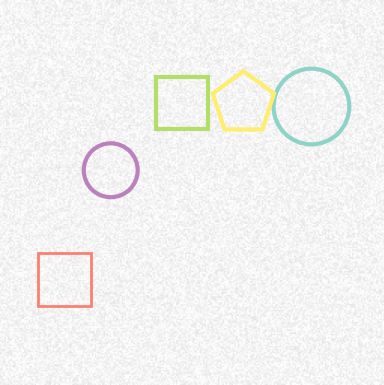[{"shape": "circle", "thickness": 3, "radius": 0.49, "center": [0.809, 0.723]}, {"shape": "square", "thickness": 2, "radius": 0.35, "center": [0.168, 0.274]}, {"shape": "square", "thickness": 3, "radius": 0.34, "center": [0.473, 0.732]}, {"shape": "circle", "thickness": 3, "radius": 0.35, "center": [0.288, 0.558]}, {"shape": "pentagon", "thickness": 3, "radius": 0.42, "center": [0.632, 0.731]}]